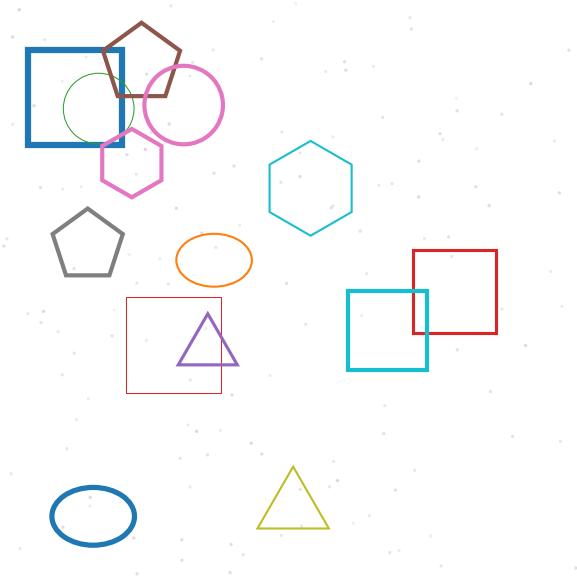[{"shape": "oval", "thickness": 2.5, "radius": 0.36, "center": [0.161, 0.105]}, {"shape": "square", "thickness": 3, "radius": 0.41, "center": [0.13, 0.831]}, {"shape": "oval", "thickness": 1, "radius": 0.33, "center": [0.371, 0.549]}, {"shape": "circle", "thickness": 0.5, "radius": 0.31, "center": [0.171, 0.811]}, {"shape": "square", "thickness": 0.5, "radius": 0.41, "center": [0.301, 0.401]}, {"shape": "square", "thickness": 1.5, "radius": 0.36, "center": [0.787, 0.495]}, {"shape": "triangle", "thickness": 1.5, "radius": 0.29, "center": [0.36, 0.397]}, {"shape": "pentagon", "thickness": 2, "radius": 0.35, "center": [0.245, 0.89]}, {"shape": "hexagon", "thickness": 2, "radius": 0.3, "center": [0.228, 0.717]}, {"shape": "circle", "thickness": 2, "radius": 0.34, "center": [0.318, 0.817]}, {"shape": "pentagon", "thickness": 2, "radius": 0.32, "center": [0.152, 0.574]}, {"shape": "triangle", "thickness": 1, "radius": 0.36, "center": [0.508, 0.12]}, {"shape": "hexagon", "thickness": 1, "radius": 0.41, "center": [0.538, 0.673]}, {"shape": "square", "thickness": 2, "radius": 0.34, "center": [0.672, 0.427]}]